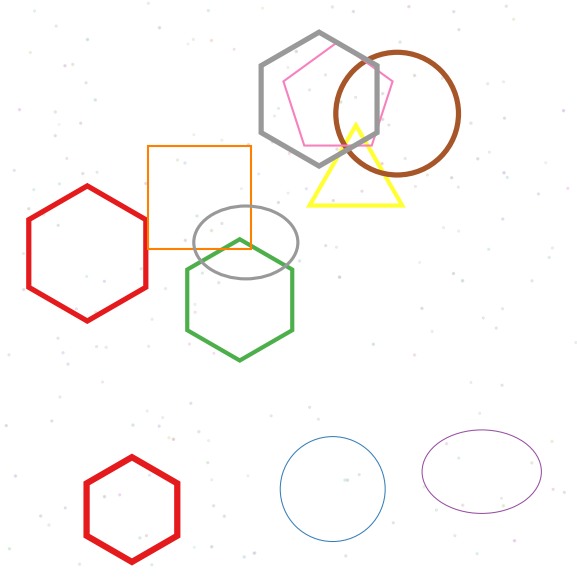[{"shape": "hexagon", "thickness": 3, "radius": 0.45, "center": [0.228, 0.117]}, {"shape": "hexagon", "thickness": 2.5, "radius": 0.59, "center": [0.151, 0.56]}, {"shape": "circle", "thickness": 0.5, "radius": 0.45, "center": [0.576, 0.152]}, {"shape": "hexagon", "thickness": 2, "radius": 0.52, "center": [0.415, 0.48]}, {"shape": "oval", "thickness": 0.5, "radius": 0.52, "center": [0.834, 0.182]}, {"shape": "square", "thickness": 1, "radius": 0.44, "center": [0.346, 0.657]}, {"shape": "triangle", "thickness": 2, "radius": 0.46, "center": [0.616, 0.69]}, {"shape": "circle", "thickness": 2.5, "radius": 0.53, "center": [0.688, 0.802]}, {"shape": "pentagon", "thickness": 1, "radius": 0.5, "center": [0.585, 0.827]}, {"shape": "hexagon", "thickness": 2.5, "radius": 0.58, "center": [0.553, 0.827]}, {"shape": "oval", "thickness": 1.5, "radius": 0.45, "center": [0.426, 0.579]}]